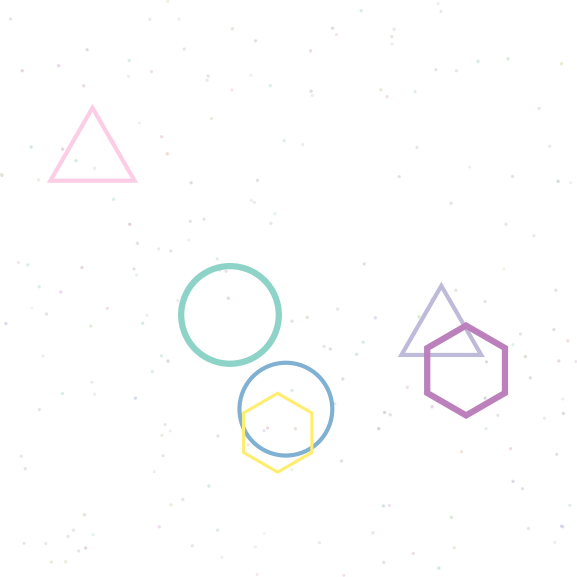[{"shape": "circle", "thickness": 3, "radius": 0.42, "center": [0.398, 0.454]}, {"shape": "triangle", "thickness": 2, "radius": 0.4, "center": [0.764, 0.424]}, {"shape": "circle", "thickness": 2, "radius": 0.4, "center": [0.495, 0.291]}, {"shape": "triangle", "thickness": 2, "radius": 0.42, "center": [0.16, 0.728]}, {"shape": "hexagon", "thickness": 3, "radius": 0.39, "center": [0.807, 0.358]}, {"shape": "hexagon", "thickness": 1.5, "radius": 0.34, "center": [0.481, 0.25]}]